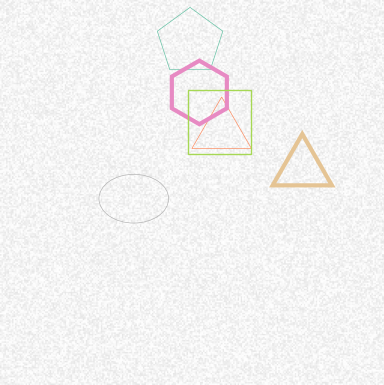[{"shape": "pentagon", "thickness": 0.5, "radius": 0.45, "center": [0.494, 0.891]}, {"shape": "triangle", "thickness": 0.5, "radius": 0.45, "center": [0.576, 0.659]}, {"shape": "hexagon", "thickness": 3, "radius": 0.41, "center": [0.518, 0.76]}, {"shape": "square", "thickness": 1, "radius": 0.41, "center": [0.57, 0.683]}, {"shape": "triangle", "thickness": 3, "radius": 0.44, "center": [0.785, 0.563]}, {"shape": "oval", "thickness": 0.5, "radius": 0.45, "center": [0.347, 0.484]}]